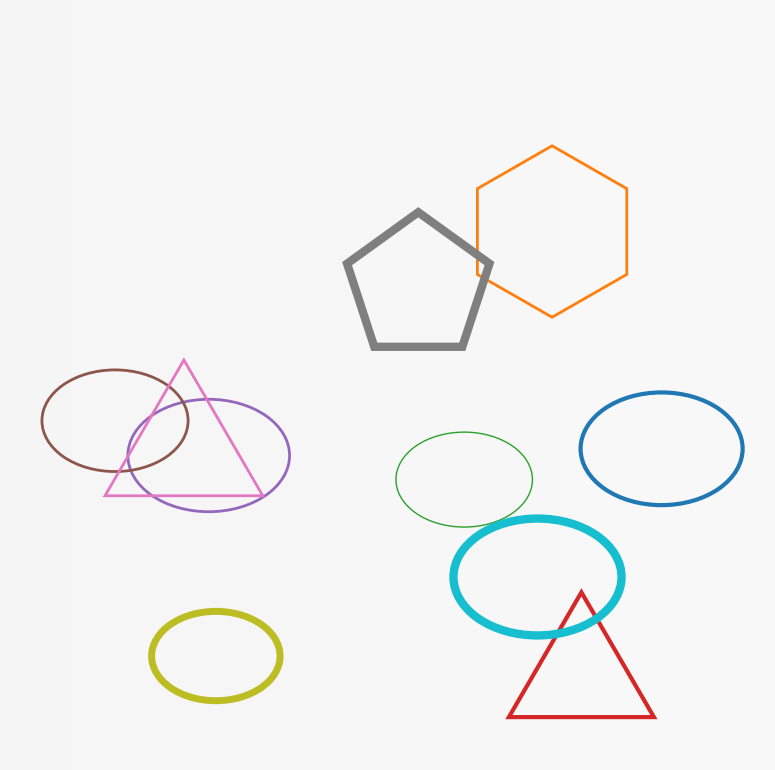[{"shape": "oval", "thickness": 1.5, "radius": 0.52, "center": [0.854, 0.417]}, {"shape": "hexagon", "thickness": 1, "radius": 0.56, "center": [0.712, 0.699]}, {"shape": "oval", "thickness": 0.5, "radius": 0.44, "center": [0.599, 0.377]}, {"shape": "triangle", "thickness": 1.5, "radius": 0.54, "center": [0.75, 0.123]}, {"shape": "oval", "thickness": 1, "radius": 0.52, "center": [0.269, 0.408]}, {"shape": "oval", "thickness": 1, "radius": 0.47, "center": [0.148, 0.454]}, {"shape": "triangle", "thickness": 1, "radius": 0.59, "center": [0.237, 0.415]}, {"shape": "pentagon", "thickness": 3, "radius": 0.48, "center": [0.54, 0.628]}, {"shape": "oval", "thickness": 2.5, "radius": 0.41, "center": [0.279, 0.148]}, {"shape": "oval", "thickness": 3, "radius": 0.54, "center": [0.694, 0.251]}]